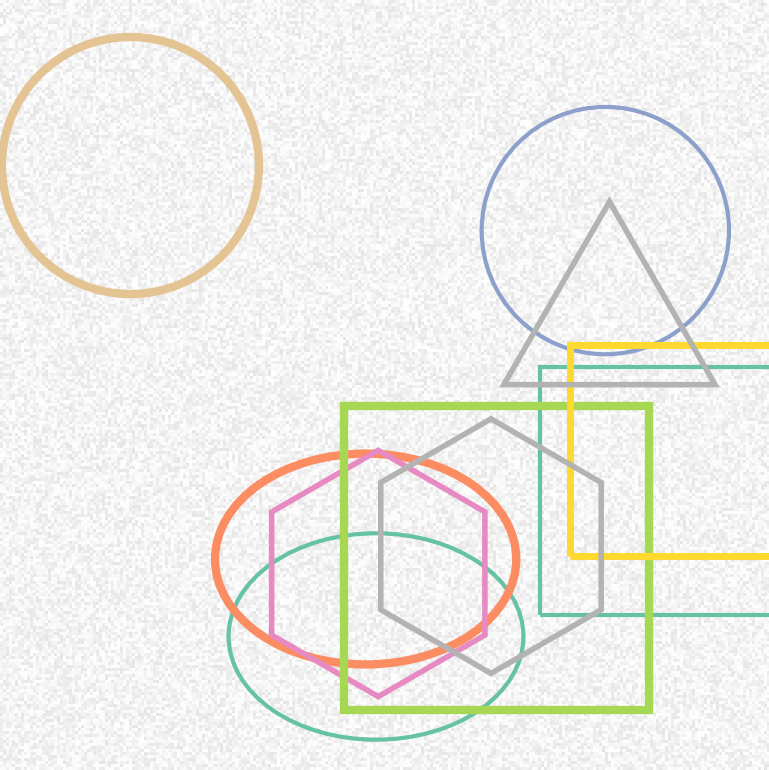[{"shape": "square", "thickness": 1.5, "radius": 0.8, "center": [0.862, 0.362]}, {"shape": "oval", "thickness": 1.5, "radius": 0.96, "center": [0.488, 0.173]}, {"shape": "oval", "thickness": 3, "radius": 0.98, "center": [0.475, 0.274]}, {"shape": "circle", "thickness": 1.5, "radius": 0.8, "center": [0.786, 0.701]}, {"shape": "hexagon", "thickness": 2, "radius": 0.8, "center": [0.491, 0.255]}, {"shape": "square", "thickness": 3, "radius": 0.99, "center": [0.645, 0.276]}, {"shape": "square", "thickness": 2.5, "radius": 0.68, "center": [0.877, 0.415]}, {"shape": "circle", "thickness": 3, "radius": 0.83, "center": [0.169, 0.785]}, {"shape": "hexagon", "thickness": 2, "radius": 0.83, "center": [0.638, 0.291]}, {"shape": "triangle", "thickness": 2, "radius": 0.79, "center": [0.792, 0.58]}]